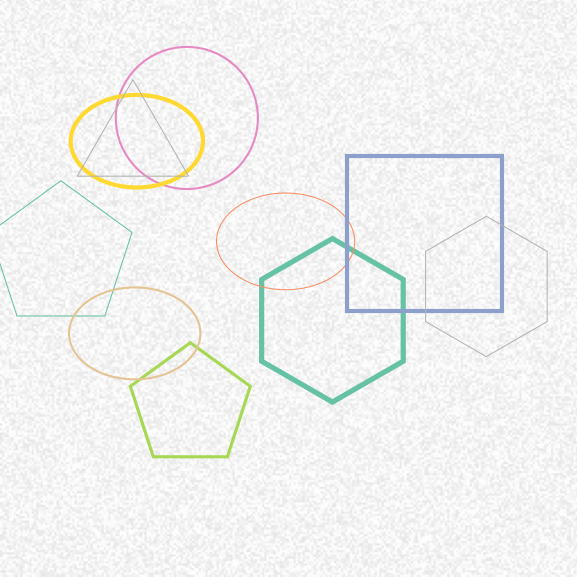[{"shape": "hexagon", "thickness": 2.5, "radius": 0.71, "center": [0.576, 0.444]}, {"shape": "pentagon", "thickness": 0.5, "radius": 0.65, "center": [0.105, 0.557]}, {"shape": "oval", "thickness": 0.5, "radius": 0.6, "center": [0.495, 0.581]}, {"shape": "square", "thickness": 2, "radius": 0.67, "center": [0.736, 0.594]}, {"shape": "circle", "thickness": 1, "radius": 0.62, "center": [0.324, 0.795]}, {"shape": "pentagon", "thickness": 1.5, "radius": 0.55, "center": [0.33, 0.296]}, {"shape": "oval", "thickness": 2, "radius": 0.57, "center": [0.237, 0.755]}, {"shape": "oval", "thickness": 1, "radius": 0.57, "center": [0.233, 0.422]}, {"shape": "hexagon", "thickness": 0.5, "radius": 0.61, "center": [0.842, 0.503]}, {"shape": "triangle", "thickness": 0.5, "radius": 0.56, "center": [0.23, 0.75]}]